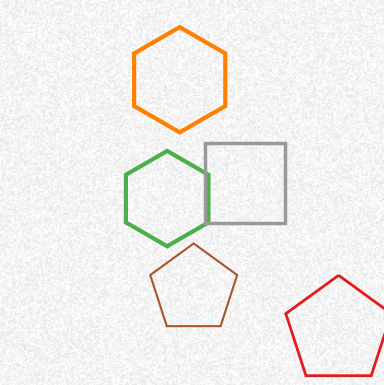[{"shape": "pentagon", "thickness": 2, "radius": 0.72, "center": [0.879, 0.141]}, {"shape": "hexagon", "thickness": 3, "radius": 0.62, "center": [0.434, 0.484]}, {"shape": "hexagon", "thickness": 3, "radius": 0.68, "center": [0.467, 0.793]}, {"shape": "pentagon", "thickness": 1.5, "radius": 0.59, "center": [0.503, 0.249]}, {"shape": "square", "thickness": 2.5, "radius": 0.52, "center": [0.637, 0.525]}]